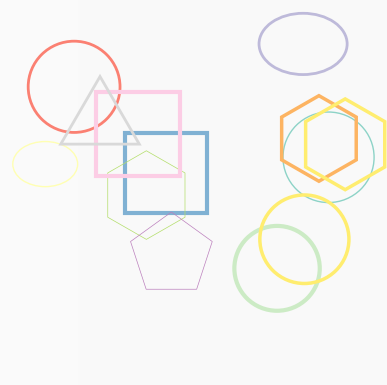[{"shape": "circle", "thickness": 1, "radius": 0.59, "center": [0.848, 0.591]}, {"shape": "oval", "thickness": 1, "radius": 0.42, "center": [0.117, 0.574]}, {"shape": "oval", "thickness": 2, "radius": 0.57, "center": [0.782, 0.886]}, {"shape": "circle", "thickness": 2, "radius": 0.59, "center": [0.191, 0.775]}, {"shape": "square", "thickness": 3, "radius": 0.52, "center": [0.428, 0.551]}, {"shape": "hexagon", "thickness": 2.5, "radius": 0.56, "center": [0.823, 0.64]}, {"shape": "hexagon", "thickness": 0.5, "radius": 0.58, "center": [0.378, 0.493]}, {"shape": "square", "thickness": 3, "radius": 0.54, "center": [0.355, 0.652]}, {"shape": "triangle", "thickness": 2, "radius": 0.59, "center": [0.258, 0.684]}, {"shape": "pentagon", "thickness": 0.5, "radius": 0.55, "center": [0.442, 0.338]}, {"shape": "circle", "thickness": 3, "radius": 0.55, "center": [0.715, 0.303]}, {"shape": "circle", "thickness": 2.5, "radius": 0.57, "center": [0.786, 0.379]}, {"shape": "hexagon", "thickness": 2.5, "radius": 0.59, "center": [0.891, 0.625]}]